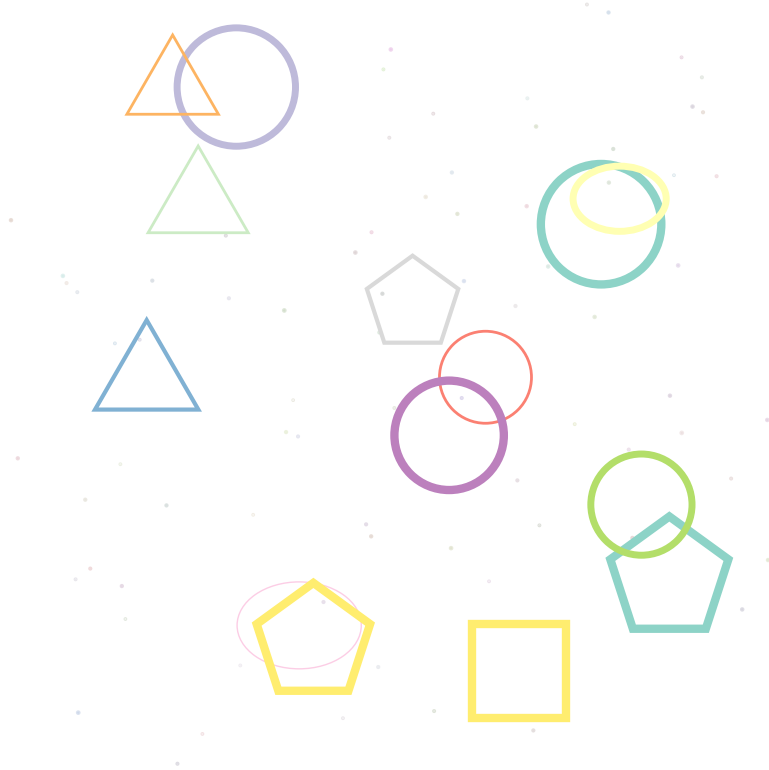[{"shape": "pentagon", "thickness": 3, "radius": 0.4, "center": [0.869, 0.249]}, {"shape": "circle", "thickness": 3, "radius": 0.39, "center": [0.781, 0.709]}, {"shape": "oval", "thickness": 2.5, "radius": 0.3, "center": [0.805, 0.742]}, {"shape": "circle", "thickness": 2.5, "radius": 0.38, "center": [0.307, 0.887]}, {"shape": "circle", "thickness": 1, "radius": 0.3, "center": [0.63, 0.51]}, {"shape": "triangle", "thickness": 1.5, "radius": 0.39, "center": [0.19, 0.507]}, {"shape": "triangle", "thickness": 1, "radius": 0.34, "center": [0.224, 0.886]}, {"shape": "circle", "thickness": 2.5, "radius": 0.33, "center": [0.833, 0.345]}, {"shape": "oval", "thickness": 0.5, "radius": 0.4, "center": [0.389, 0.188]}, {"shape": "pentagon", "thickness": 1.5, "radius": 0.31, "center": [0.536, 0.605]}, {"shape": "circle", "thickness": 3, "radius": 0.36, "center": [0.583, 0.435]}, {"shape": "triangle", "thickness": 1, "radius": 0.38, "center": [0.257, 0.735]}, {"shape": "square", "thickness": 3, "radius": 0.3, "center": [0.674, 0.129]}, {"shape": "pentagon", "thickness": 3, "radius": 0.39, "center": [0.407, 0.166]}]